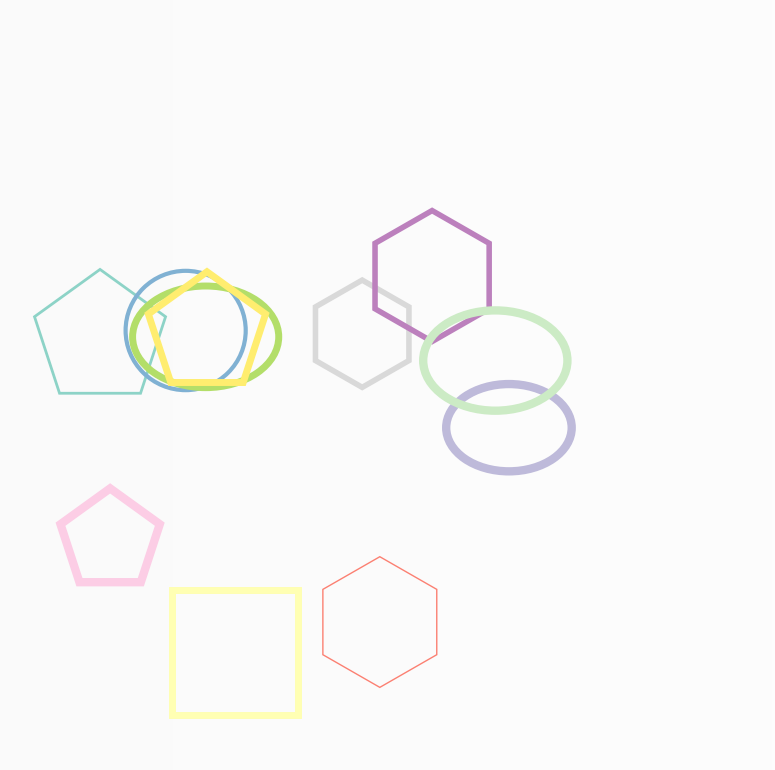[{"shape": "pentagon", "thickness": 1, "radius": 0.44, "center": [0.129, 0.561]}, {"shape": "square", "thickness": 2.5, "radius": 0.41, "center": [0.303, 0.153]}, {"shape": "oval", "thickness": 3, "radius": 0.4, "center": [0.657, 0.445]}, {"shape": "hexagon", "thickness": 0.5, "radius": 0.42, "center": [0.49, 0.192]}, {"shape": "circle", "thickness": 1.5, "radius": 0.39, "center": [0.24, 0.571]}, {"shape": "oval", "thickness": 2.5, "radius": 0.47, "center": [0.265, 0.563]}, {"shape": "pentagon", "thickness": 3, "radius": 0.34, "center": [0.142, 0.298]}, {"shape": "hexagon", "thickness": 2, "radius": 0.35, "center": [0.467, 0.567]}, {"shape": "hexagon", "thickness": 2, "radius": 0.43, "center": [0.558, 0.642]}, {"shape": "oval", "thickness": 3, "radius": 0.47, "center": [0.639, 0.532]}, {"shape": "pentagon", "thickness": 2.5, "radius": 0.4, "center": [0.267, 0.568]}]